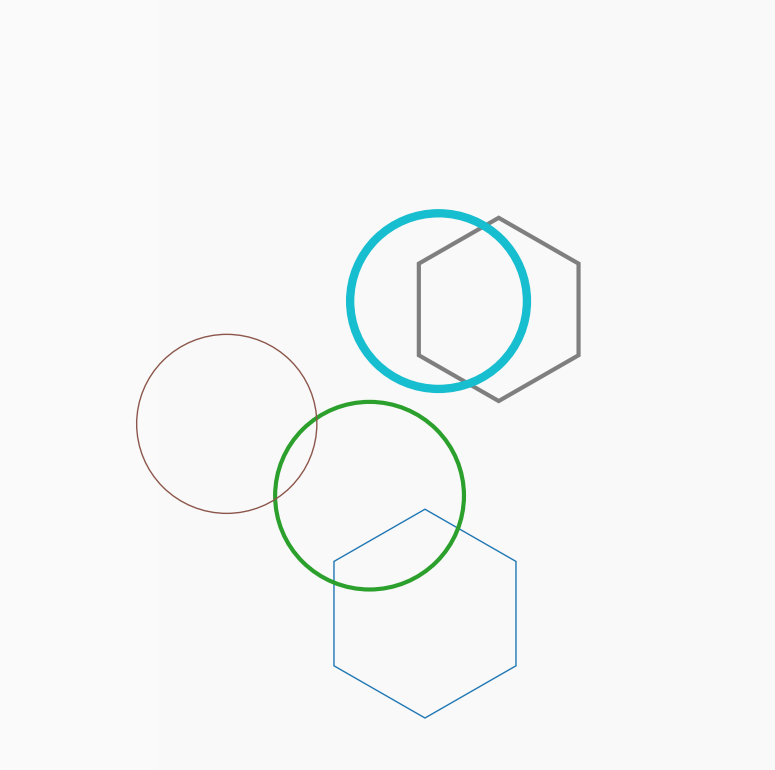[{"shape": "hexagon", "thickness": 0.5, "radius": 0.68, "center": [0.548, 0.203]}, {"shape": "circle", "thickness": 1.5, "radius": 0.61, "center": [0.477, 0.356]}, {"shape": "circle", "thickness": 0.5, "radius": 0.58, "center": [0.293, 0.45]}, {"shape": "hexagon", "thickness": 1.5, "radius": 0.59, "center": [0.643, 0.598]}, {"shape": "circle", "thickness": 3, "radius": 0.57, "center": [0.566, 0.609]}]